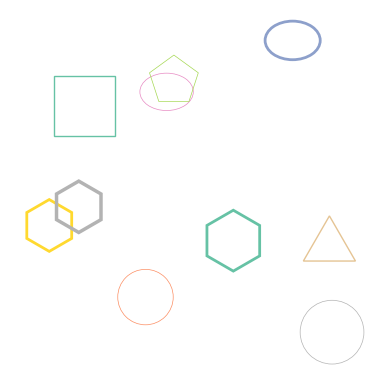[{"shape": "square", "thickness": 1, "radius": 0.39, "center": [0.219, 0.725]}, {"shape": "hexagon", "thickness": 2, "radius": 0.4, "center": [0.606, 0.375]}, {"shape": "circle", "thickness": 0.5, "radius": 0.36, "center": [0.378, 0.228]}, {"shape": "oval", "thickness": 2, "radius": 0.36, "center": [0.76, 0.895]}, {"shape": "oval", "thickness": 0.5, "radius": 0.35, "center": [0.433, 0.761]}, {"shape": "pentagon", "thickness": 0.5, "radius": 0.33, "center": [0.452, 0.79]}, {"shape": "hexagon", "thickness": 2, "radius": 0.34, "center": [0.128, 0.414]}, {"shape": "triangle", "thickness": 1, "radius": 0.39, "center": [0.856, 0.361]}, {"shape": "hexagon", "thickness": 2.5, "radius": 0.33, "center": [0.205, 0.463]}, {"shape": "circle", "thickness": 0.5, "radius": 0.41, "center": [0.862, 0.137]}]